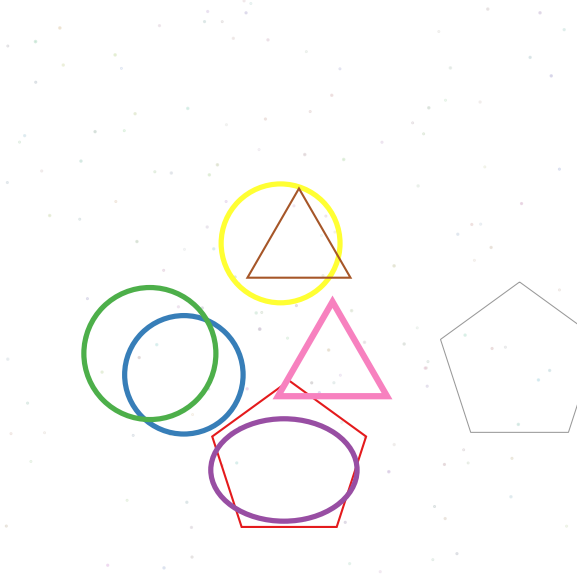[{"shape": "pentagon", "thickness": 1, "radius": 0.7, "center": [0.501, 0.2]}, {"shape": "circle", "thickness": 2.5, "radius": 0.51, "center": [0.318, 0.35]}, {"shape": "circle", "thickness": 2.5, "radius": 0.57, "center": [0.26, 0.387]}, {"shape": "oval", "thickness": 2.5, "radius": 0.63, "center": [0.492, 0.185]}, {"shape": "circle", "thickness": 2.5, "radius": 0.51, "center": [0.486, 0.578]}, {"shape": "triangle", "thickness": 1, "radius": 0.51, "center": [0.518, 0.57]}, {"shape": "triangle", "thickness": 3, "radius": 0.55, "center": [0.576, 0.368]}, {"shape": "pentagon", "thickness": 0.5, "radius": 0.72, "center": [0.9, 0.367]}]